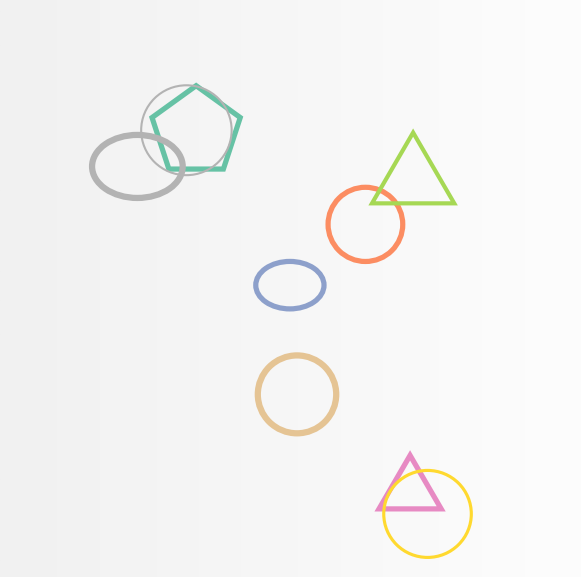[{"shape": "pentagon", "thickness": 2.5, "radius": 0.4, "center": [0.337, 0.771]}, {"shape": "circle", "thickness": 2.5, "radius": 0.32, "center": [0.629, 0.611]}, {"shape": "oval", "thickness": 2.5, "radius": 0.29, "center": [0.499, 0.505]}, {"shape": "triangle", "thickness": 2.5, "radius": 0.31, "center": [0.706, 0.149]}, {"shape": "triangle", "thickness": 2, "radius": 0.41, "center": [0.711, 0.688]}, {"shape": "circle", "thickness": 1.5, "radius": 0.38, "center": [0.736, 0.109]}, {"shape": "circle", "thickness": 3, "radius": 0.34, "center": [0.511, 0.316]}, {"shape": "circle", "thickness": 1, "radius": 0.39, "center": [0.321, 0.774]}, {"shape": "oval", "thickness": 3, "radius": 0.39, "center": [0.236, 0.711]}]